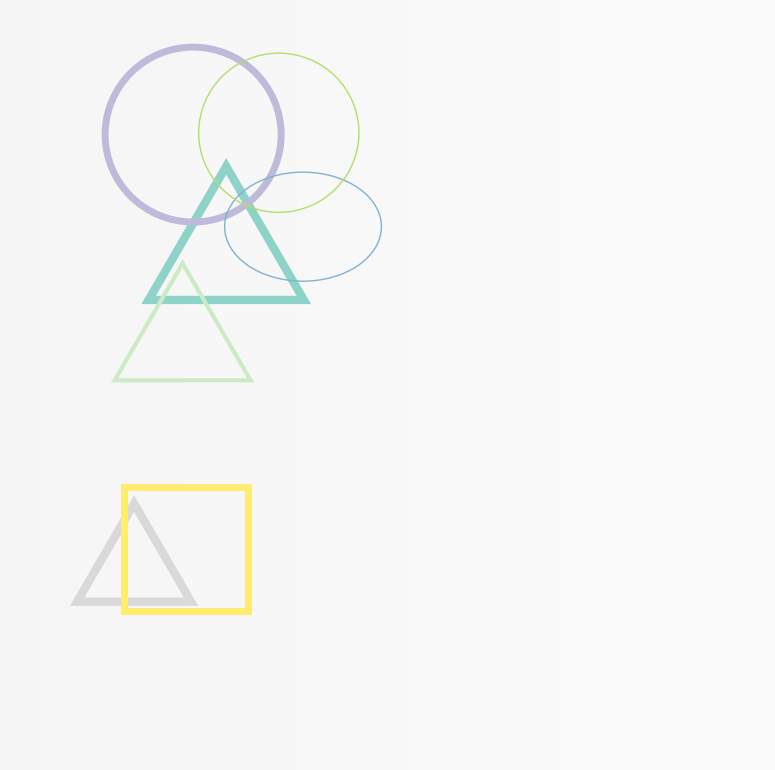[{"shape": "triangle", "thickness": 3, "radius": 0.58, "center": [0.292, 0.668]}, {"shape": "circle", "thickness": 2.5, "radius": 0.57, "center": [0.249, 0.825]}, {"shape": "oval", "thickness": 0.5, "radius": 0.51, "center": [0.391, 0.706]}, {"shape": "circle", "thickness": 0.5, "radius": 0.52, "center": [0.36, 0.828]}, {"shape": "triangle", "thickness": 3, "radius": 0.42, "center": [0.173, 0.261]}, {"shape": "triangle", "thickness": 1.5, "radius": 0.51, "center": [0.236, 0.557]}, {"shape": "square", "thickness": 2.5, "radius": 0.4, "center": [0.24, 0.287]}]